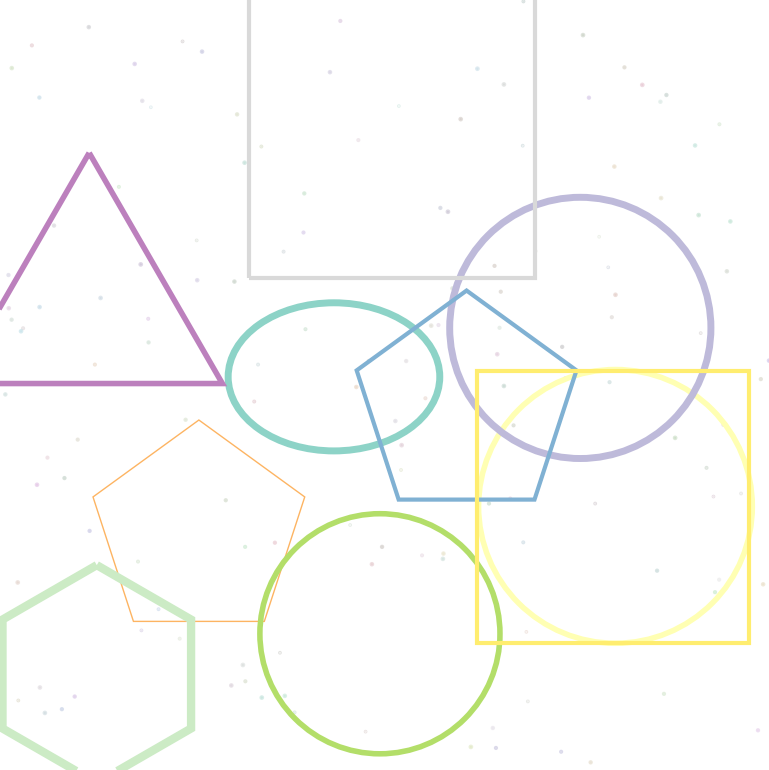[{"shape": "oval", "thickness": 2.5, "radius": 0.69, "center": [0.434, 0.511]}, {"shape": "circle", "thickness": 2, "radius": 0.89, "center": [0.799, 0.342]}, {"shape": "circle", "thickness": 2.5, "radius": 0.85, "center": [0.754, 0.574]}, {"shape": "pentagon", "thickness": 1.5, "radius": 0.75, "center": [0.606, 0.473]}, {"shape": "pentagon", "thickness": 0.5, "radius": 0.72, "center": [0.258, 0.31]}, {"shape": "circle", "thickness": 2, "radius": 0.78, "center": [0.493, 0.177]}, {"shape": "square", "thickness": 1.5, "radius": 0.93, "center": [0.509, 0.825]}, {"shape": "triangle", "thickness": 2, "radius": 1.0, "center": [0.116, 0.602]}, {"shape": "hexagon", "thickness": 3, "radius": 0.71, "center": [0.126, 0.125]}, {"shape": "square", "thickness": 1.5, "radius": 0.88, "center": [0.796, 0.341]}]